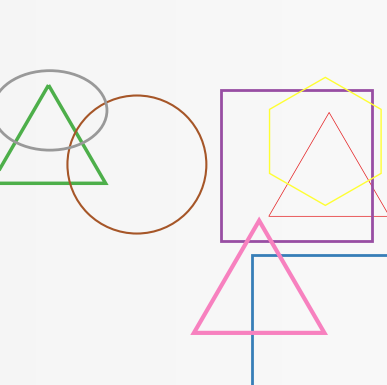[{"shape": "triangle", "thickness": 0.5, "radius": 0.9, "center": [0.849, 0.528]}, {"shape": "square", "thickness": 2, "radius": 0.91, "center": [0.833, 0.156]}, {"shape": "triangle", "thickness": 2.5, "radius": 0.85, "center": [0.125, 0.609]}, {"shape": "square", "thickness": 2, "radius": 0.98, "center": [0.765, 0.57]}, {"shape": "hexagon", "thickness": 1, "radius": 0.83, "center": [0.84, 0.633]}, {"shape": "circle", "thickness": 1.5, "radius": 0.9, "center": [0.353, 0.573]}, {"shape": "triangle", "thickness": 3, "radius": 0.97, "center": [0.669, 0.233]}, {"shape": "oval", "thickness": 2, "radius": 0.74, "center": [0.129, 0.713]}]